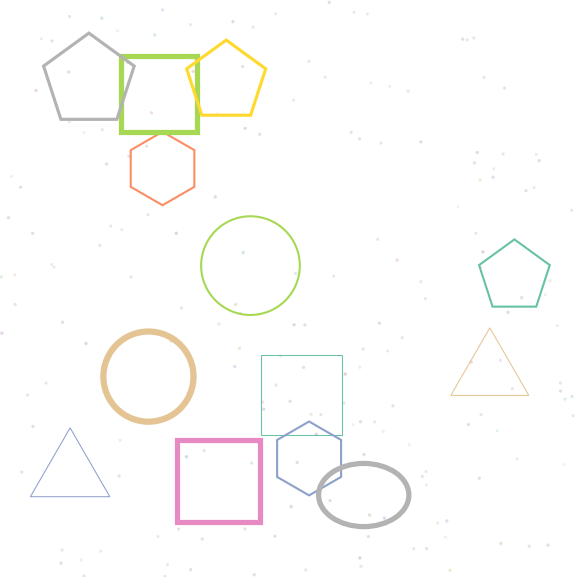[{"shape": "pentagon", "thickness": 1, "radius": 0.32, "center": [0.891, 0.52]}, {"shape": "square", "thickness": 0.5, "radius": 0.35, "center": [0.522, 0.315]}, {"shape": "hexagon", "thickness": 1, "radius": 0.32, "center": [0.281, 0.707]}, {"shape": "hexagon", "thickness": 1, "radius": 0.32, "center": [0.535, 0.205]}, {"shape": "triangle", "thickness": 0.5, "radius": 0.4, "center": [0.121, 0.179]}, {"shape": "square", "thickness": 2.5, "radius": 0.36, "center": [0.378, 0.166]}, {"shape": "circle", "thickness": 1, "radius": 0.43, "center": [0.434, 0.539]}, {"shape": "square", "thickness": 2.5, "radius": 0.33, "center": [0.275, 0.837]}, {"shape": "pentagon", "thickness": 1.5, "radius": 0.36, "center": [0.392, 0.858]}, {"shape": "circle", "thickness": 3, "radius": 0.39, "center": [0.257, 0.347]}, {"shape": "triangle", "thickness": 0.5, "radius": 0.39, "center": [0.848, 0.353]}, {"shape": "pentagon", "thickness": 1.5, "radius": 0.41, "center": [0.154, 0.859]}, {"shape": "oval", "thickness": 2.5, "radius": 0.39, "center": [0.63, 0.142]}]